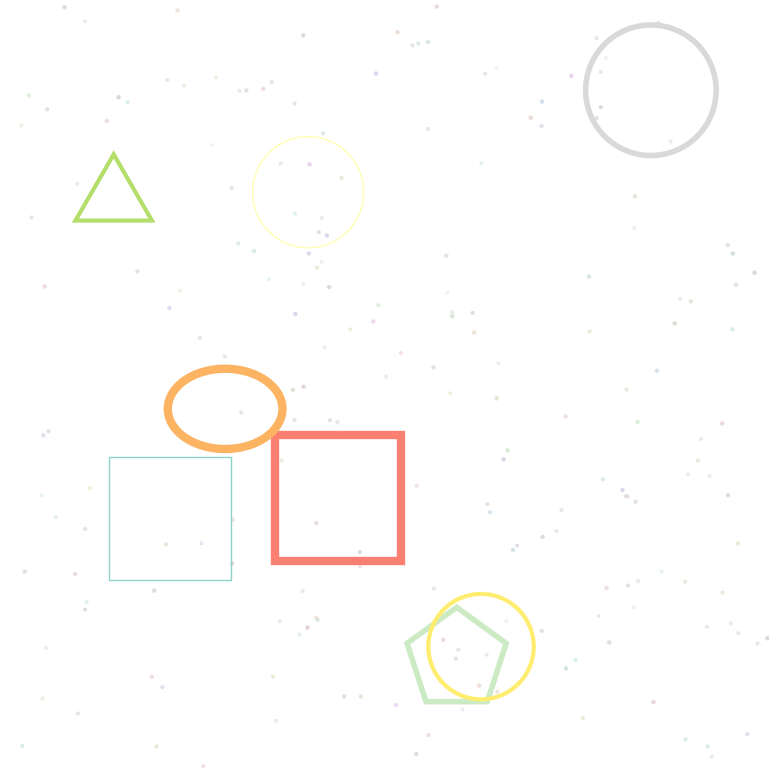[{"shape": "square", "thickness": 0.5, "radius": 0.4, "center": [0.221, 0.327]}, {"shape": "circle", "thickness": 0.5, "radius": 0.36, "center": [0.4, 0.75]}, {"shape": "square", "thickness": 3, "radius": 0.41, "center": [0.439, 0.354]}, {"shape": "oval", "thickness": 3, "radius": 0.37, "center": [0.292, 0.469]}, {"shape": "triangle", "thickness": 1.5, "radius": 0.29, "center": [0.148, 0.742]}, {"shape": "circle", "thickness": 2, "radius": 0.42, "center": [0.845, 0.883]}, {"shape": "pentagon", "thickness": 2, "radius": 0.34, "center": [0.593, 0.144]}, {"shape": "circle", "thickness": 1.5, "radius": 0.34, "center": [0.625, 0.16]}]